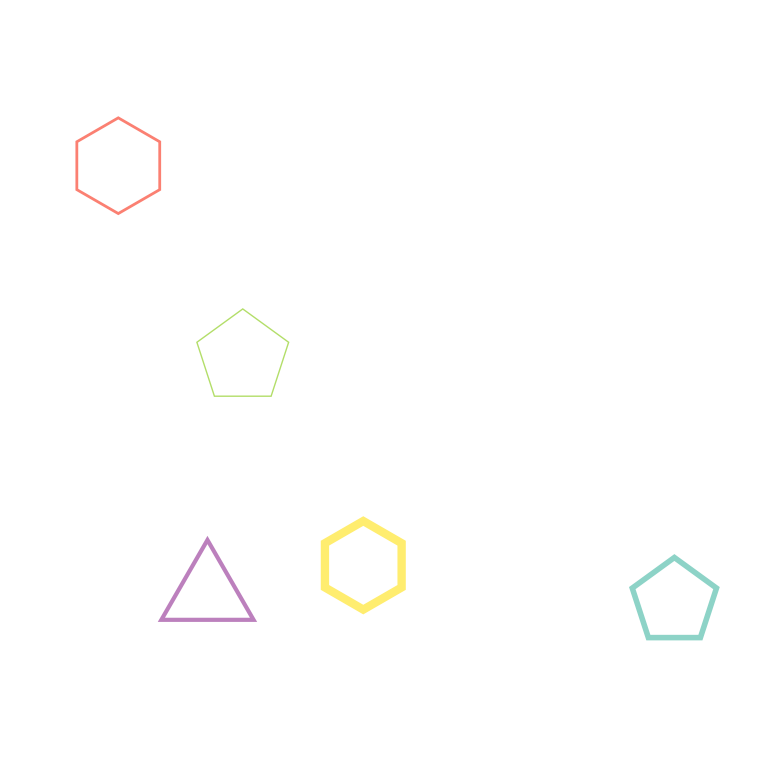[{"shape": "pentagon", "thickness": 2, "radius": 0.29, "center": [0.876, 0.218]}, {"shape": "hexagon", "thickness": 1, "radius": 0.31, "center": [0.154, 0.785]}, {"shape": "pentagon", "thickness": 0.5, "radius": 0.31, "center": [0.315, 0.536]}, {"shape": "triangle", "thickness": 1.5, "radius": 0.35, "center": [0.269, 0.23]}, {"shape": "hexagon", "thickness": 3, "radius": 0.29, "center": [0.472, 0.266]}]